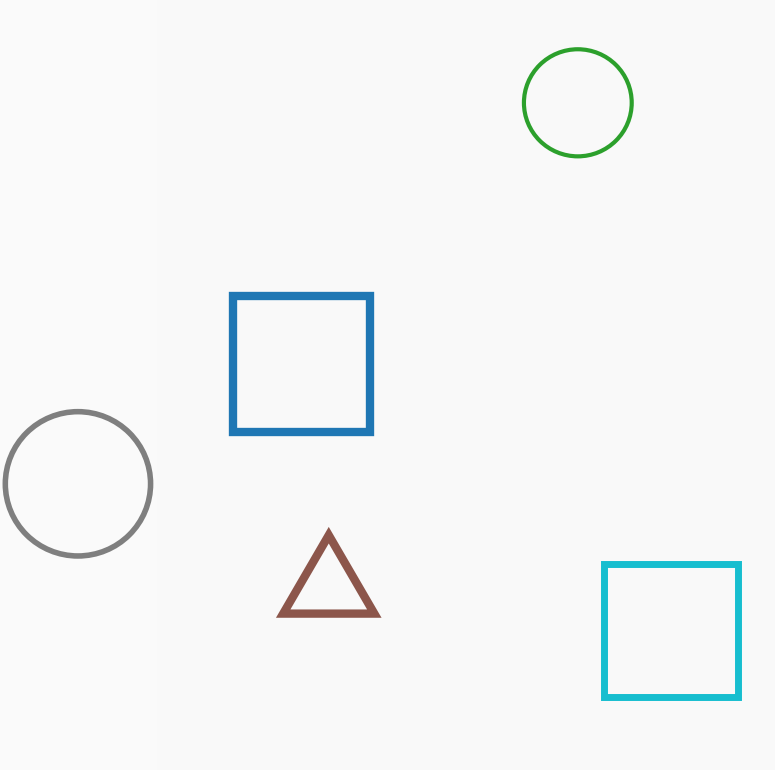[{"shape": "square", "thickness": 3, "radius": 0.44, "center": [0.389, 0.528]}, {"shape": "circle", "thickness": 1.5, "radius": 0.35, "center": [0.746, 0.866]}, {"shape": "triangle", "thickness": 3, "radius": 0.34, "center": [0.424, 0.237]}, {"shape": "circle", "thickness": 2, "radius": 0.47, "center": [0.101, 0.372]}, {"shape": "square", "thickness": 2.5, "radius": 0.43, "center": [0.865, 0.181]}]